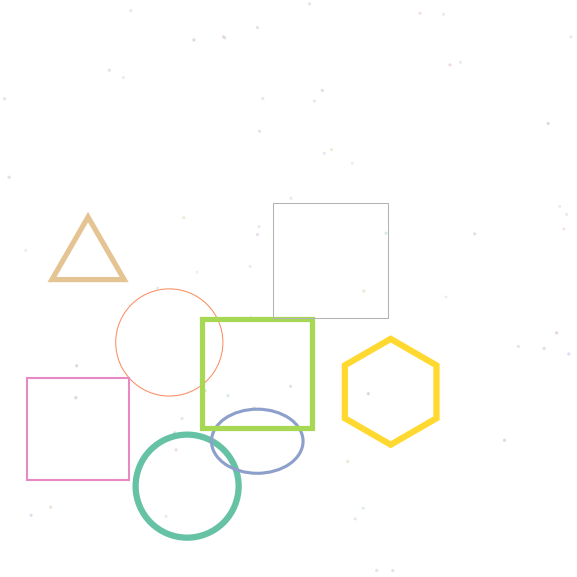[{"shape": "circle", "thickness": 3, "radius": 0.45, "center": [0.324, 0.157]}, {"shape": "circle", "thickness": 0.5, "radius": 0.46, "center": [0.293, 0.406]}, {"shape": "oval", "thickness": 1.5, "radius": 0.4, "center": [0.445, 0.235]}, {"shape": "square", "thickness": 1, "radius": 0.44, "center": [0.136, 0.256]}, {"shape": "square", "thickness": 2.5, "radius": 0.47, "center": [0.445, 0.352]}, {"shape": "hexagon", "thickness": 3, "radius": 0.46, "center": [0.676, 0.321]}, {"shape": "triangle", "thickness": 2.5, "radius": 0.36, "center": [0.152, 0.551]}, {"shape": "square", "thickness": 0.5, "radius": 0.5, "center": [0.572, 0.549]}]